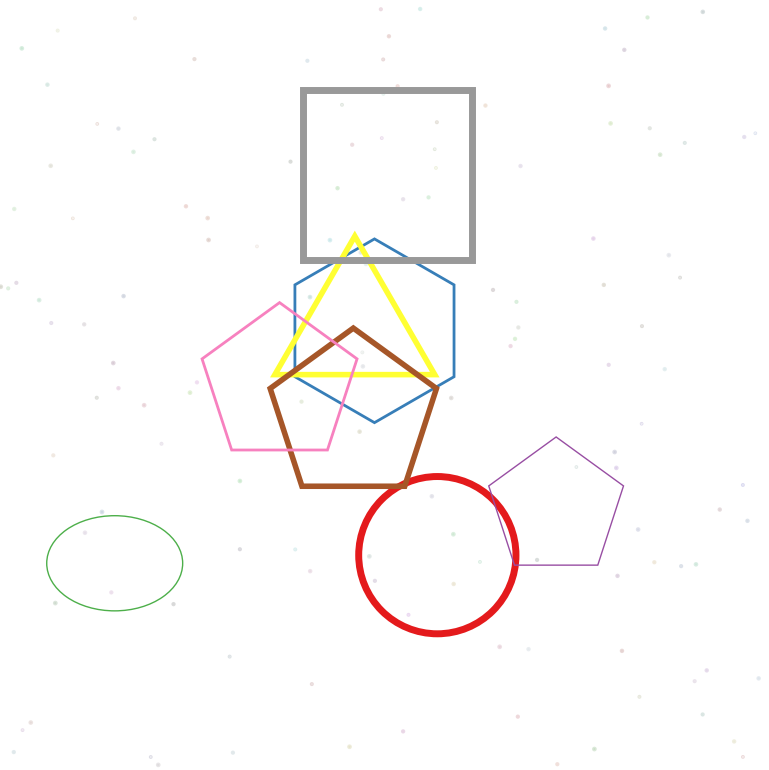[{"shape": "circle", "thickness": 2.5, "radius": 0.51, "center": [0.568, 0.279]}, {"shape": "hexagon", "thickness": 1, "radius": 0.6, "center": [0.486, 0.57]}, {"shape": "oval", "thickness": 0.5, "radius": 0.44, "center": [0.149, 0.268]}, {"shape": "pentagon", "thickness": 0.5, "radius": 0.46, "center": [0.722, 0.34]}, {"shape": "triangle", "thickness": 2, "radius": 0.6, "center": [0.461, 0.573]}, {"shape": "pentagon", "thickness": 2, "radius": 0.57, "center": [0.459, 0.46]}, {"shape": "pentagon", "thickness": 1, "radius": 0.53, "center": [0.363, 0.501]}, {"shape": "square", "thickness": 2.5, "radius": 0.55, "center": [0.503, 0.773]}]